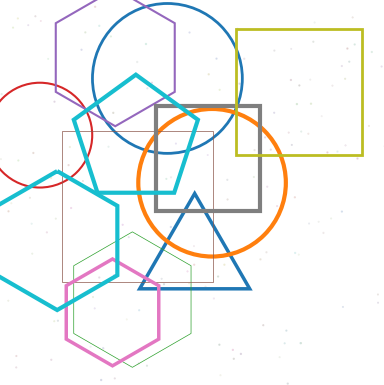[{"shape": "circle", "thickness": 2, "radius": 0.97, "center": [0.435, 0.796]}, {"shape": "triangle", "thickness": 2.5, "radius": 0.82, "center": [0.506, 0.332]}, {"shape": "circle", "thickness": 3, "radius": 0.96, "center": [0.551, 0.525]}, {"shape": "hexagon", "thickness": 0.5, "radius": 0.88, "center": [0.344, 0.222]}, {"shape": "circle", "thickness": 1.5, "radius": 0.68, "center": [0.103, 0.649]}, {"shape": "hexagon", "thickness": 1.5, "radius": 0.89, "center": [0.299, 0.851]}, {"shape": "square", "thickness": 0.5, "radius": 0.98, "center": [0.358, 0.463]}, {"shape": "hexagon", "thickness": 2.5, "radius": 0.69, "center": [0.292, 0.189]}, {"shape": "square", "thickness": 3, "radius": 0.68, "center": [0.54, 0.589]}, {"shape": "square", "thickness": 2, "radius": 0.81, "center": [0.777, 0.761]}, {"shape": "pentagon", "thickness": 3, "radius": 0.85, "center": [0.353, 0.637]}, {"shape": "hexagon", "thickness": 3, "radius": 0.9, "center": [0.149, 0.375]}]